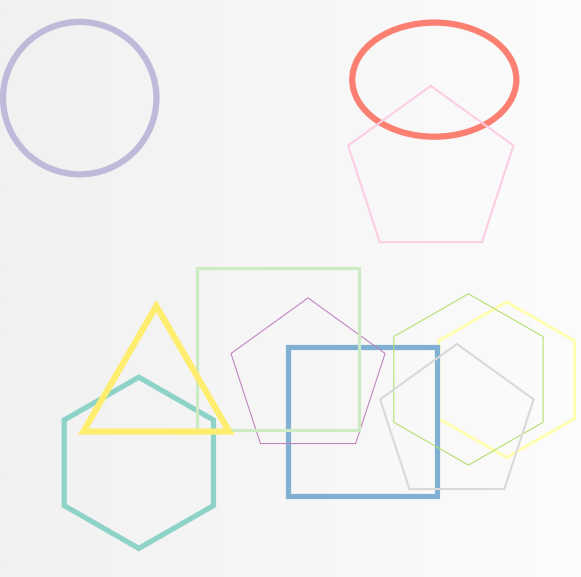[{"shape": "hexagon", "thickness": 2.5, "radius": 0.74, "center": [0.239, 0.198]}, {"shape": "hexagon", "thickness": 1.5, "radius": 0.67, "center": [0.872, 0.342]}, {"shape": "circle", "thickness": 3, "radius": 0.66, "center": [0.137, 0.829]}, {"shape": "oval", "thickness": 3, "radius": 0.71, "center": [0.747, 0.861]}, {"shape": "square", "thickness": 2.5, "radius": 0.64, "center": [0.624, 0.269]}, {"shape": "hexagon", "thickness": 0.5, "radius": 0.74, "center": [0.806, 0.342]}, {"shape": "pentagon", "thickness": 1, "radius": 0.75, "center": [0.741, 0.701]}, {"shape": "pentagon", "thickness": 1, "radius": 0.69, "center": [0.786, 0.265]}, {"shape": "pentagon", "thickness": 0.5, "radius": 0.7, "center": [0.53, 0.344]}, {"shape": "square", "thickness": 1.5, "radius": 0.7, "center": [0.478, 0.395]}, {"shape": "triangle", "thickness": 3, "radius": 0.72, "center": [0.269, 0.324]}]